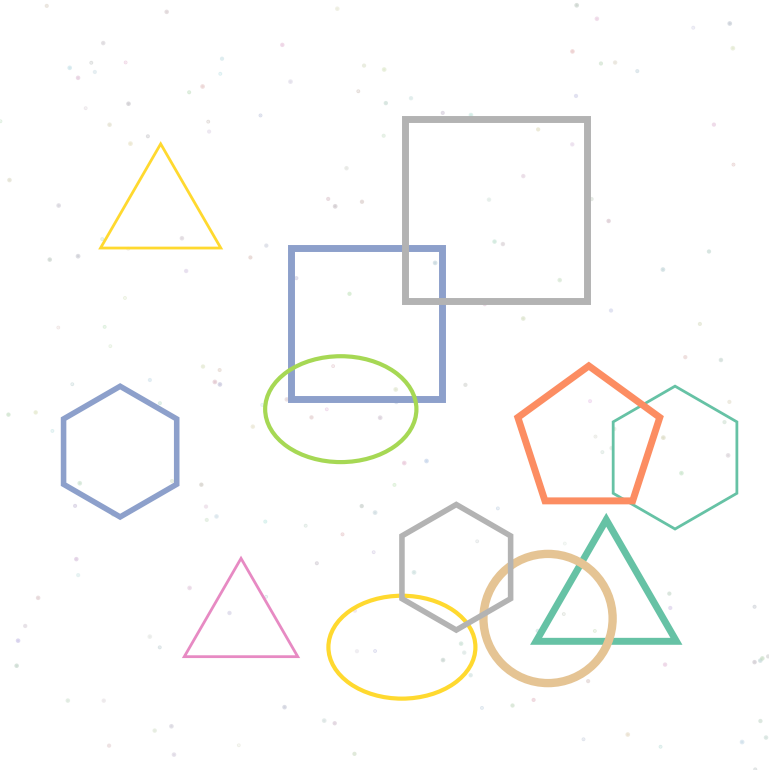[{"shape": "triangle", "thickness": 2.5, "radius": 0.53, "center": [0.787, 0.22]}, {"shape": "hexagon", "thickness": 1, "radius": 0.46, "center": [0.877, 0.406]}, {"shape": "pentagon", "thickness": 2.5, "radius": 0.48, "center": [0.765, 0.428]}, {"shape": "square", "thickness": 2.5, "radius": 0.49, "center": [0.476, 0.579]}, {"shape": "hexagon", "thickness": 2, "radius": 0.42, "center": [0.156, 0.414]}, {"shape": "triangle", "thickness": 1, "radius": 0.43, "center": [0.313, 0.19]}, {"shape": "oval", "thickness": 1.5, "radius": 0.49, "center": [0.443, 0.469]}, {"shape": "oval", "thickness": 1.5, "radius": 0.48, "center": [0.522, 0.16]}, {"shape": "triangle", "thickness": 1, "radius": 0.45, "center": [0.209, 0.723]}, {"shape": "circle", "thickness": 3, "radius": 0.42, "center": [0.712, 0.197]}, {"shape": "hexagon", "thickness": 2, "radius": 0.41, "center": [0.593, 0.263]}, {"shape": "square", "thickness": 2.5, "radius": 0.59, "center": [0.644, 0.727]}]